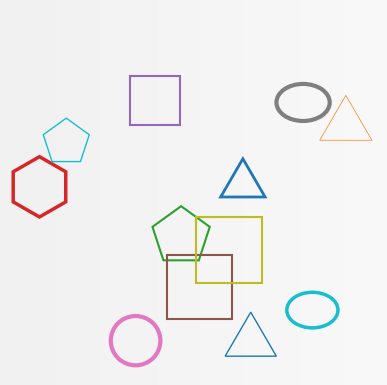[{"shape": "triangle", "thickness": 2, "radius": 0.33, "center": [0.627, 0.521]}, {"shape": "triangle", "thickness": 1, "radius": 0.38, "center": [0.647, 0.113]}, {"shape": "triangle", "thickness": 0.5, "radius": 0.39, "center": [0.892, 0.675]}, {"shape": "pentagon", "thickness": 1.5, "radius": 0.39, "center": [0.467, 0.387]}, {"shape": "hexagon", "thickness": 2.5, "radius": 0.39, "center": [0.102, 0.515]}, {"shape": "square", "thickness": 1.5, "radius": 0.32, "center": [0.4, 0.739]}, {"shape": "square", "thickness": 1.5, "radius": 0.42, "center": [0.515, 0.255]}, {"shape": "circle", "thickness": 3, "radius": 0.32, "center": [0.35, 0.115]}, {"shape": "oval", "thickness": 3, "radius": 0.34, "center": [0.782, 0.734]}, {"shape": "square", "thickness": 1.5, "radius": 0.43, "center": [0.592, 0.35]}, {"shape": "pentagon", "thickness": 1, "radius": 0.31, "center": [0.171, 0.631]}, {"shape": "oval", "thickness": 2.5, "radius": 0.33, "center": [0.806, 0.195]}]